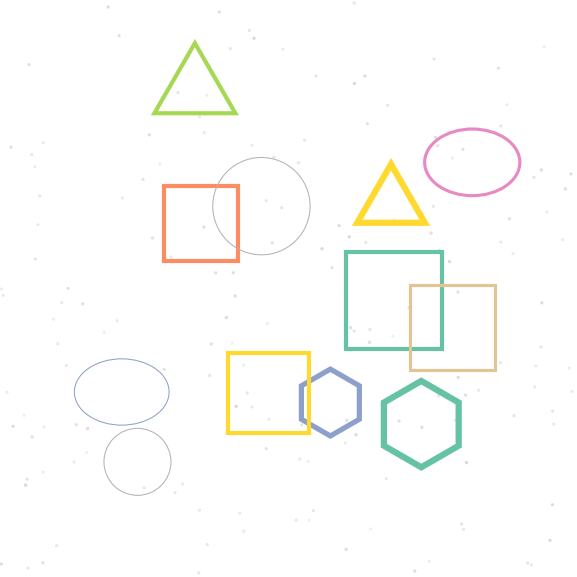[{"shape": "hexagon", "thickness": 3, "radius": 0.37, "center": [0.729, 0.265]}, {"shape": "square", "thickness": 2, "radius": 0.42, "center": [0.683, 0.479]}, {"shape": "square", "thickness": 2, "radius": 0.32, "center": [0.348, 0.612]}, {"shape": "hexagon", "thickness": 2.5, "radius": 0.29, "center": [0.572, 0.302]}, {"shape": "oval", "thickness": 0.5, "radius": 0.41, "center": [0.211, 0.32]}, {"shape": "oval", "thickness": 1.5, "radius": 0.41, "center": [0.818, 0.718]}, {"shape": "triangle", "thickness": 2, "radius": 0.4, "center": [0.337, 0.844]}, {"shape": "square", "thickness": 2, "radius": 0.35, "center": [0.465, 0.319]}, {"shape": "triangle", "thickness": 3, "radius": 0.34, "center": [0.677, 0.647]}, {"shape": "square", "thickness": 1.5, "radius": 0.37, "center": [0.783, 0.432]}, {"shape": "circle", "thickness": 0.5, "radius": 0.29, "center": [0.238, 0.199]}, {"shape": "circle", "thickness": 0.5, "radius": 0.42, "center": [0.453, 0.642]}]